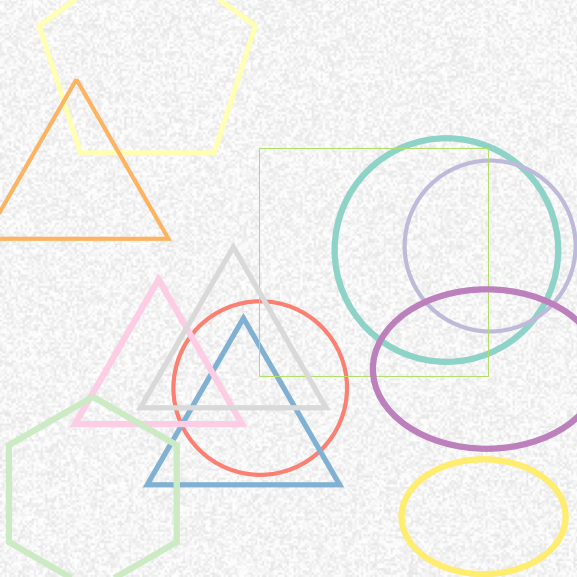[{"shape": "circle", "thickness": 3, "radius": 0.97, "center": [0.773, 0.566]}, {"shape": "pentagon", "thickness": 2.5, "radius": 0.98, "center": [0.255, 0.894]}, {"shape": "circle", "thickness": 2, "radius": 0.74, "center": [0.849, 0.573]}, {"shape": "circle", "thickness": 2, "radius": 0.75, "center": [0.451, 0.327]}, {"shape": "triangle", "thickness": 2.5, "radius": 0.96, "center": [0.422, 0.256]}, {"shape": "triangle", "thickness": 2, "radius": 0.92, "center": [0.132, 0.678]}, {"shape": "square", "thickness": 0.5, "radius": 0.99, "center": [0.647, 0.545]}, {"shape": "triangle", "thickness": 3, "radius": 0.83, "center": [0.274, 0.348]}, {"shape": "triangle", "thickness": 2.5, "radius": 0.93, "center": [0.404, 0.386]}, {"shape": "oval", "thickness": 3, "radius": 0.99, "center": [0.843, 0.36]}, {"shape": "hexagon", "thickness": 3, "radius": 0.84, "center": [0.161, 0.144]}, {"shape": "oval", "thickness": 3, "radius": 0.71, "center": [0.837, 0.104]}]